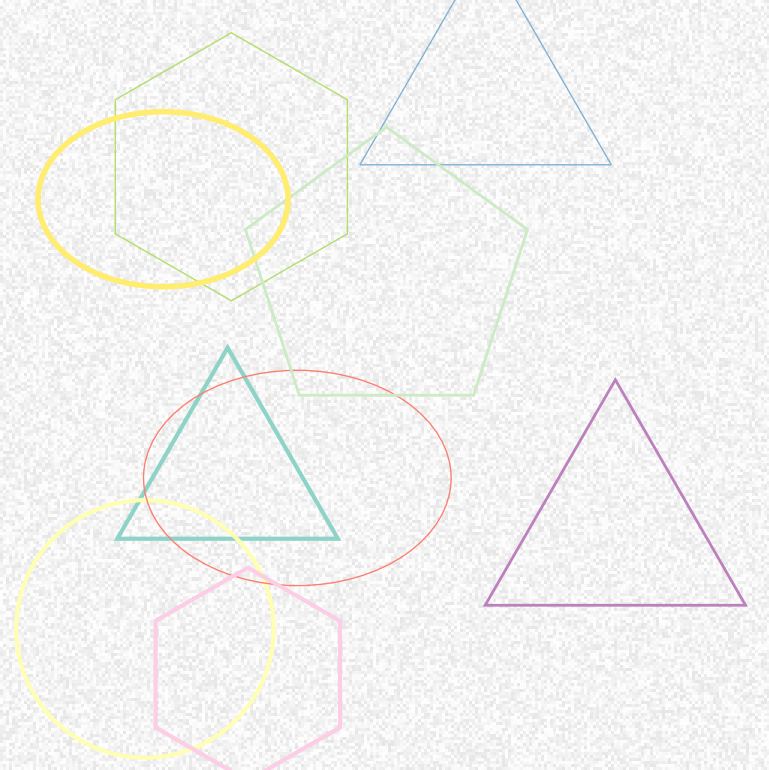[{"shape": "triangle", "thickness": 1.5, "radius": 0.83, "center": [0.296, 0.383]}, {"shape": "circle", "thickness": 1.5, "radius": 0.84, "center": [0.188, 0.183]}, {"shape": "oval", "thickness": 0.5, "radius": 1.0, "center": [0.386, 0.379]}, {"shape": "triangle", "thickness": 0.5, "radius": 0.94, "center": [0.631, 0.88]}, {"shape": "hexagon", "thickness": 0.5, "radius": 0.87, "center": [0.3, 0.783]}, {"shape": "hexagon", "thickness": 1.5, "radius": 0.69, "center": [0.322, 0.124]}, {"shape": "triangle", "thickness": 1, "radius": 0.98, "center": [0.799, 0.312]}, {"shape": "pentagon", "thickness": 1, "radius": 0.96, "center": [0.502, 0.642]}, {"shape": "oval", "thickness": 2, "radius": 0.81, "center": [0.212, 0.741]}]